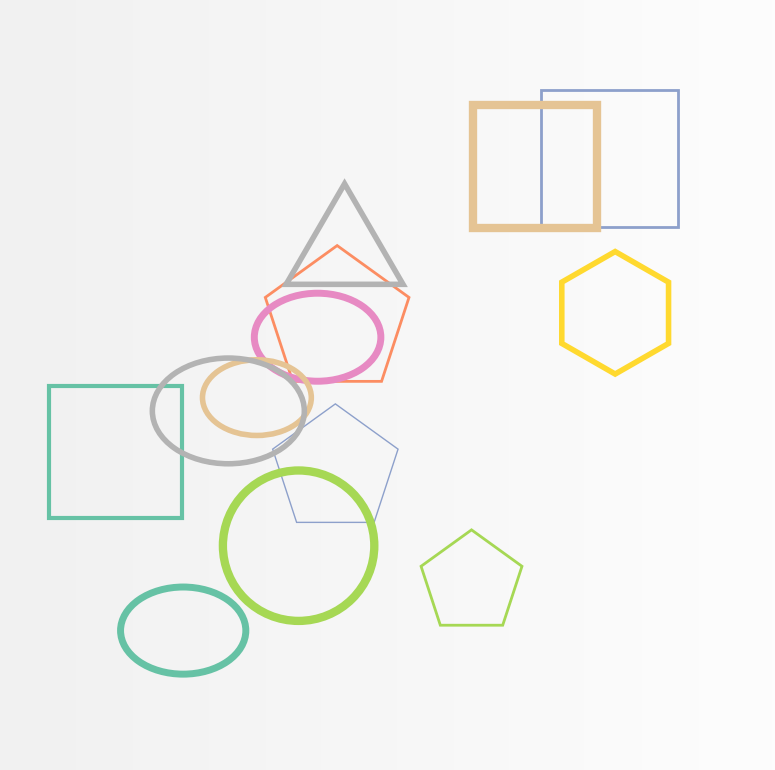[{"shape": "square", "thickness": 1.5, "radius": 0.43, "center": [0.149, 0.413]}, {"shape": "oval", "thickness": 2.5, "radius": 0.4, "center": [0.236, 0.181]}, {"shape": "pentagon", "thickness": 1, "radius": 0.49, "center": [0.435, 0.584]}, {"shape": "square", "thickness": 1, "radius": 0.44, "center": [0.786, 0.794]}, {"shape": "pentagon", "thickness": 0.5, "radius": 0.43, "center": [0.433, 0.39]}, {"shape": "oval", "thickness": 2.5, "radius": 0.41, "center": [0.41, 0.562]}, {"shape": "circle", "thickness": 3, "radius": 0.49, "center": [0.385, 0.291]}, {"shape": "pentagon", "thickness": 1, "radius": 0.34, "center": [0.608, 0.243]}, {"shape": "hexagon", "thickness": 2, "radius": 0.4, "center": [0.794, 0.594]}, {"shape": "oval", "thickness": 2, "radius": 0.35, "center": [0.331, 0.484]}, {"shape": "square", "thickness": 3, "radius": 0.4, "center": [0.69, 0.783]}, {"shape": "oval", "thickness": 2, "radius": 0.49, "center": [0.295, 0.466]}, {"shape": "triangle", "thickness": 2, "radius": 0.44, "center": [0.445, 0.674]}]